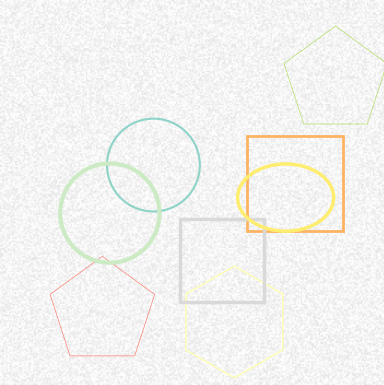[{"shape": "circle", "thickness": 1.5, "radius": 0.6, "center": [0.399, 0.571]}, {"shape": "hexagon", "thickness": 1, "radius": 0.73, "center": [0.609, 0.164]}, {"shape": "pentagon", "thickness": 0.5, "radius": 0.71, "center": [0.266, 0.191]}, {"shape": "square", "thickness": 2, "radius": 0.62, "center": [0.766, 0.523]}, {"shape": "pentagon", "thickness": 0.5, "radius": 0.7, "center": [0.871, 0.792]}, {"shape": "square", "thickness": 2.5, "radius": 0.54, "center": [0.576, 0.323]}, {"shape": "circle", "thickness": 3, "radius": 0.64, "center": [0.285, 0.447]}, {"shape": "oval", "thickness": 2.5, "radius": 0.62, "center": [0.742, 0.487]}]